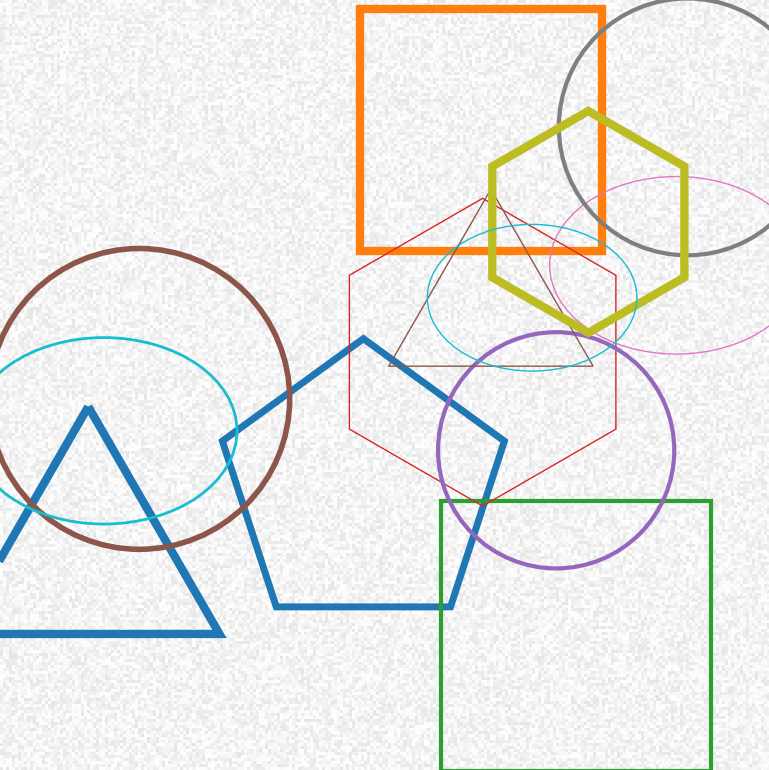[{"shape": "pentagon", "thickness": 2.5, "radius": 0.96, "center": [0.472, 0.368]}, {"shape": "triangle", "thickness": 3, "radius": 0.98, "center": [0.115, 0.275]}, {"shape": "square", "thickness": 3, "radius": 0.79, "center": [0.625, 0.831]}, {"shape": "square", "thickness": 1.5, "radius": 0.88, "center": [0.748, 0.174]}, {"shape": "hexagon", "thickness": 0.5, "radius": 1.0, "center": [0.627, 0.543]}, {"shape": "circle", "thickness": 1.5, "radius": 0.77, "center": [0.722, 0.415]}, {"shape": "circle", "thickness": 2, "radius": 0.98, "center": [0.181, 0.482]}, {"shape": "triangle", "thickness": 0.5, "radius": 0.77, "center": [0.637, 0.601]}, {"shape": "oval", "thickness": 0.5, "radius": 0.82, "center": [0.879, 0.655]}, {"shape": "circle", "thickness": 1.5, "radius": 0.83, "center": [0.893, 0.835]}, {"shape": "hexagon", "thickness": 3, "radius": 0.72, "center": [0.764, 0.712]}, {"shape": "oval", "thickness": 1, "radius": 0.86, "center": [0.135, 0.44]}, {"shape": "oval", "thickness": 0.5, "radius": 0.68, "center": [0.691, 0.613]}]